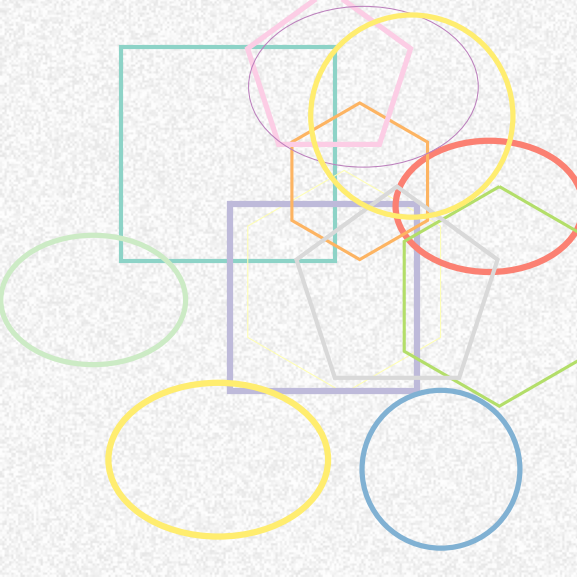[{"shape": "square", "thickness": 2, "radius": 0.93, "center": [0.394, 0.733]}, {"shape": "hexagon", "thickness": 0.5, "radius": 0.96, "center": [0.596, 0.511]}, {"shape": "square", "thickness": 3, "radius": 0.81, "center": [0.56, 0.483]}, {"shape": "oval", "thickness": 3, "radius": 0.81, "center": [0.847, 0.642]}, {"shape": "circle", "thickness": 2.5, "radius": 0.68, "center": [0.764, 0.187]}, {"shape": "hexagon", "thickness": 1.5, "radius": 0.68, "center": [0.623, 0.685]}, {"shape": "hexagon", "thickness": 1.5, "radius": 0.95, "center": [0.865, 0.486]}, {"shape": "pentagon", "thickness": 2.5, "radius": 0.74, "center": [0.57, 0.869]}, {"shape": "pentagon", "thickness": 2, "radius": 0.92, "center": [0.687, 0.493]}, {"shape": "oval", "thickness": 0.5, "radius": 0.99, "center": [0.629, 0.849]}, {"shape": "oval", "thickness": 2.5, "radius": 0.8, "center": [0.161, 0.48]}, {"shape": "circle", "thickness": 2.5, "radius": 0.88, "center": [0.713, 0.798]}, {"shape": "oval", "thickness": 3, "radius": 0.95, "center": [0.378, 0.203]}]